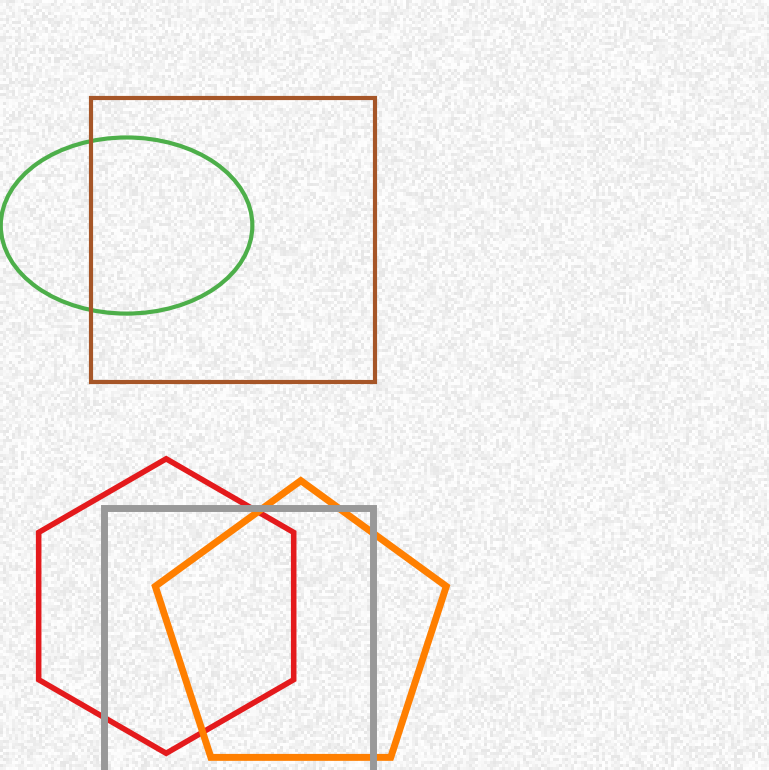[{"shape": "hexagon", "thickness": 2, "radius": 0.96, "center": [0.216, 0.213]}, {"shape": "oval", "thickness": 1.5, "radius": 0.82, "center": [0.164, 0.707]}, {"shape": "pentagon", "thickness": 2.5, "radius": 0.99, "center": [0.391, 0.177]}, {"shape": "square", "thickness": 1.5, "radius": 0.92, "center": [0.302, 0.689]}, {"shape": "square", "thickness": 2.5, "radius": 0.87, "center": [0.31, 0.166]}]